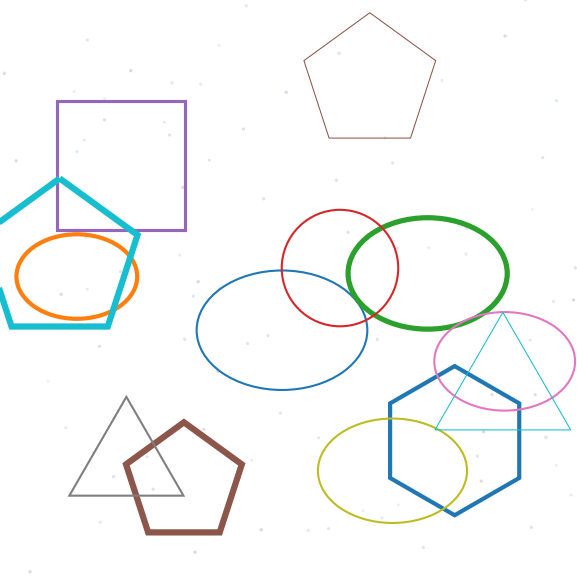[{"shape": "hexagon", "thickness": 2, "radius": 0.65, "center": [0.787, 0.236]}, {"shape": "oval", "thickness": 1, "radius": 0.74, "center": [0.488, 0.427]}, {"shape": "oval", "thickness": 2, "radius": 0.52, "center": [0.133, 0.52]}, {"shape": "oval", "thickness": 2.5, "radius": 0.69, "center": [0.741, 0.526]}, {"shape": "circle", "thickness": 1, "radius": 0.5, "center": [0.589, 0.535]}, {"shape": "square", "thickness": 1.5, "radius": 0.56, "center": [0.209, 0.712]}, {"shape": "pentagon", "thickness": 0.5, "radius": 0.6, "center": [0.64, 0.857]}, {"shape": "pentagon", "thickness": 3, "radius": 0.53, "center": [0.318, 0.163]}, {"shape": "oval", "thickness": 1, "radius": 0.61, "center": [0.874, 0.373]}, {"shape": "triangle", "thickness": 1, "radius": 0.57, "center": [0.219, 0.198]}, {"shape": "oval", "thickness": 1, "radius": 0.65, "center": [0.68, 0.184]}, {"shape": "pentagon", "thickness": 3, "radius": 0.71, "center": [0.103, 0.548]}, {"shape": "triangle", "thickness": 0.5, "radius": 0.68, "center": [0.871, 0.323]}]